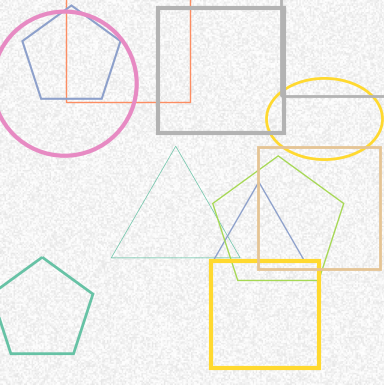[{"shape": "pentagon", "thickness": 2, "radius": 0.69, "center": [0.11, 0.193]}, {"shape": "triangle", "thickness": 0.5, "radius": 0.97, "center": [0.456, 0.427]}, {"shape": "square", "thickness": 1, "radius": 0.81, "center": [0.332, 0.898]}, {"shape": "pentagon", "thickness": 1.5, "radius": 0.67, "center": [0.186, 0.852]}, {"shape": "triangle", "thickness": 1, "radius": 0.69, "center": [0.672, 0.389]}, {"shape": "circle", "thickness": 3, "radius": 0.94, "center": [0.168, 0.783]}, {"shape": "pentagon", "thickness": 1, "radius": 0.89, "center": [0.723, 0.416]}, {"shape": "square", "thickness": 3, "radius": 0.7, "center": [0.688, 0.183]}, {"shape": "oval", "thickness": 2, "radius": 0.75, "center": [0.843, 0.691]}, {"shape": "square", "thickness": 2, "radius": 0.79, "center": [0.829, 0.46]}, {"shape": "square", "thickness": 3, "radius": 0.81, "center": [0.574, 0.816]}, {"shape": "square", "thickness": 2, "radius": 0.7, "center": [0.87, 0.891]}]